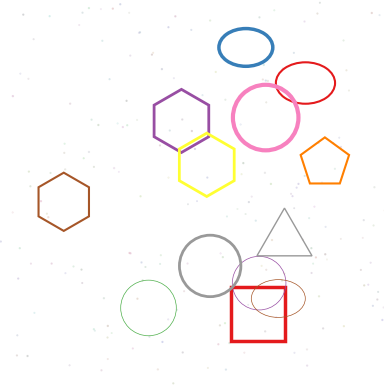[{"shape": "oval", "thickness": 1.5, "radius": 0.38, "center": [0.793, 0.784]}, {"shape": "square", "thickness": 2.5, "radius": 0.35, "center": [0.67, 0.185]}, {"shape": "oval", "thickness": 2.5, "radius": 0.35, "center": [0.639, 0.877]}, {"shape": "circle", "thickness": 0.5, "radius": 0.36, "center": [0.386, 0.2]}, {"shape": "hexagon", "thickness": 2, "radius": 0.41, "center": [0.471, 0.686]}, {"shape": "circle", "thickness": 0.5, "radius": 0.35, "center": [0.673, 0.265]}, {"shape": "pentagon", "thickness": 1.5, "radius": 0.33, "center": [0.844, 0.577]}, {"shape": "hexagon", "thickness": 2, "radius": 0.41, "center": [0.537, 0.572]}, {"shape": "hexagon", "thickness": 1.5, "radius": 0.38, "center": [0.166, 0.476]}, {"shape": "oval", "thickness": 0.5, "radius": 0.35, "center": [0.723, 0.225]}, {"shape": "circle", "thickness": 3, "radius": 0.43, "center": [0.69, 0.695]}, {"shape": "circle", "thickness": 2, "radius": 0.4, "center": [0.546, 0.309]}, {"shape": "triangle", "thickness": 1, "radius": 0.41, "center": [0.739, 0.377]}]